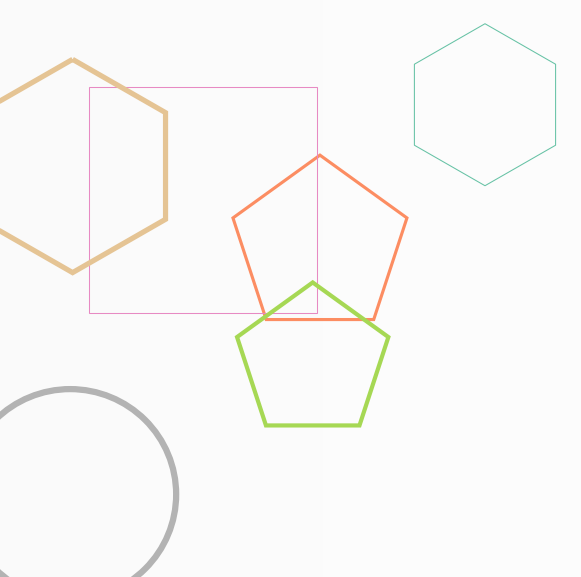[{"shape": "hexagon", "thickness": 0.5, "radius": 0.7, "center": [0.834, 0.818]}, {"shape": "pentagon", "thickness": 1.5, "radius": 0.79, "center": [0.55, 0.573]}, {"shape": "square", "thickness": 0.5, "radius": 0.98, "center": [0.35, 0.652]}, {"shape": "pentagon", "thickness": 2, "radius": 0.68, "center": [0.538, 0.373]}, {"shape": "hexagon", "thickness": 2.5, "radius": 0.92, "center": [0.125, 0.712]}, {"shape": "circle", "thickness": 3, "radius": 0.91, "center": [0.121, 0.143]}]